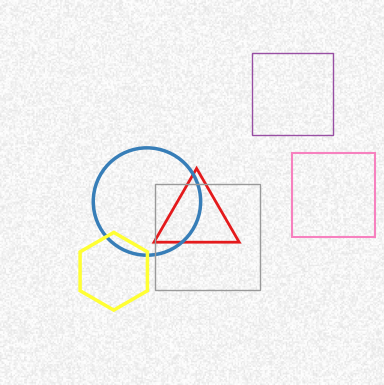[{"shape": "triangle", "thickness": 2, "radius": 0.64, "center": [0.511, 0.435]}, {"shape": "circle", "thickness": 2.5, "radius": 0.7, "center": [0.382, 0.477]}, {"shape": "square", "thickness": 1, "radius": 0.53, "center": [0.76, 0.756]}, {"shape": "hexagon", "thickness": 2.5, "radius": 0.5, "center": [0.295, 0.295]}, {"shape": "square", "thickness": 1.5, "radius": 0.54, "center": [0.866, 0.493]}, {"shape": "square", "thickness": 1, "radius": 0.69, "center": [0.539, 0.385]}]